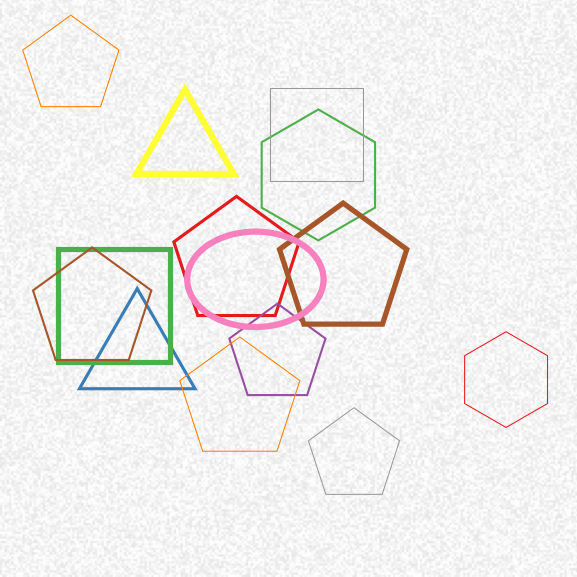[{"shape": "pentagon", "thickness": 1.5, "radius": 0.57, "center": [0.41, 0.545]}, {"shape": "hexagon", "thickness": 0.5, "radius": 0.41, "center": [0.876, 0.342]}, {"shape": "triangle", "thickness": 1.5, "radius": 0.58, "center": [0.238, 0.384]}, {"shape": "square", "thickness": 2.5, "radius": 0.49, "center": [0.197, 0.47]}, {"shape": "hexagon", "thickness": 1, "radius": 0.57, "center": [0.551, 0.696]}, {"shape": "pentagon", "thickness": 1, "radius": 0.44, "center": [0.48, 0.386]}, {"shape": "pentagon", "thickness": 0.5, "radius": 0.55, "center": [0.415, 0.306]}, {"shape": "pentagon", "thickness": 0.5, "radius": 0.44, "center": [0.123, 0.885]}, {"shape": "triangle", "thickness": 3, "radius": 0.49, "center": [0.32, 0.747]}, {"shape": "pentagon", "thickness": 2.5, "radius": 0.58, "center": [0.594, 0.532]}, {"shape": "pentagon", "thickness": 1, "radius": 0.54, "center": [0.16, 0.463]}, {"shape": "oval", "thickness": 3, "radius": 0.59, "center": [0.442, 0.515]}, {"shape": "square", "thickness": 0.5, "radius": 0.4, "center": [0.549, 0.766]}, {"shape": "pentagon", "thickness": 0.5, "radius": 0.41, "center": [0.613, 0.21]}]